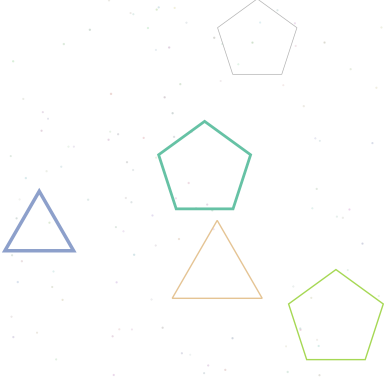[{"shape": "pentagon", "thickness": 2, "radius": 0.63, "center": [0.531, 0.559]}, {"shape": "triangle", "thickness": 2.5, "radius": 0.52, "center": [0.102, 0.4]}, {"shape": "pentagon", "thickness": 1, "radius": 0.65, "center": [0.873, 0.171]}, {"shape": "triangle", "thickness": 1, "radius": 0.67, "center": [0.564, 0.293]}, {"shape": "pentagon", "thickness": 0.5, "radius": 0.54, "center": [0.668, 0.895]}]